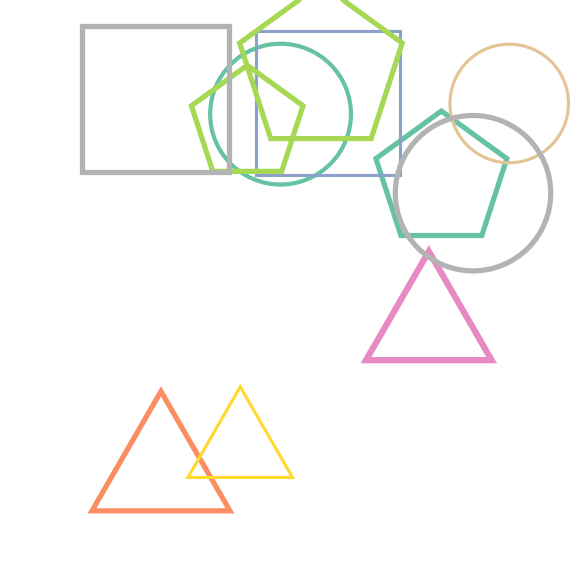[{"shape": "circle", "thickness": 2, "radius": 0.61, "center": [0.486, 0.801]}, {"shape": "pentagon", "thickness": 2.5, "radius": 0.6, "center": [0.764, 0.688]}, {"shape": "triangle", "thickness": 2.5, "radius": 0.69, "center": [0.279, 0.184]}, {"shape": "square", "thickness": 1.5, "radius": 0.62, "center": [0.568, 0.82]}, {"shape": "triangle", "thickness": 3, "radius": 0.63, "center": [0.743, 0.438]}, {"shape": "pentagon", "thickness": 2.5, "radius": 0.51, "center": [0.428, 0.785]}, {"shape": "pentagon", "thickness": 2.5, "radius": 0.74, "center": [0.556, 0.879]}, {"shape": "triangle", "thickness": 1.5, "radius": 0.52, "center": [0.416, 0.225]}, {"shape": "circle", "thickness": 1.5, "radius": 0.51, "center": [0.882, 0.82]}, {"shape": "square", "thickness": 2.5, "radius": 0.63, "center": [0.269, 0.828]}, {"shape": "circle", "thickness": 2.5, "radius": 0.67, "center": [0.819, 0.665]}]